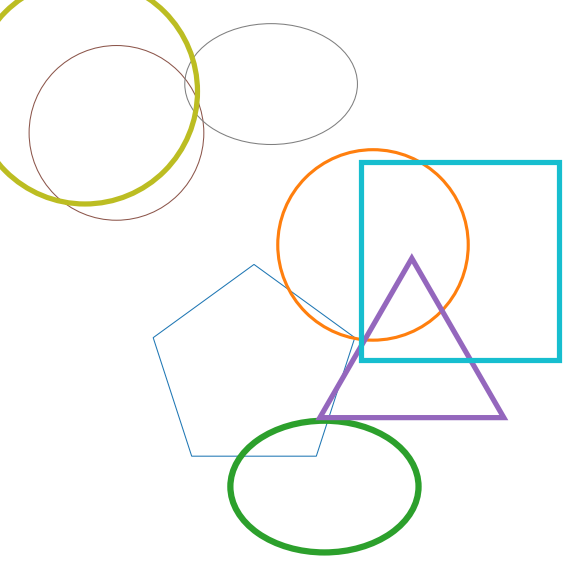[{"shape": "pentagon", "thickness": 0.5, "radius": 0.92, "center": [0.44, 0.358]}, {"shape": "circle", "thickness": 1.5, "radius": 0.82, "center": [0.646, 0.575]}, {"shape": "oval", "thickness": 3, "radius": 0.81, "center": [0.562, 0.157]}, {"shape": "triangle", "thickness": 2.5, "radius": 0.92, "center": [0.713, 0.368]}, {"shape": "circle", "thickness": 0.5, "radius": 0.76, "center": [0.202, 0.769]}, {"shape": "oval", "thickness": 0.5, "radius": 0.75, "center": [0.469, 0.854]}, {"shape": "circle", "thickness": 2.5, "radius": 0.97, "center": [0.147, 0.841]}, {"shape": "square", "thickness": 2.5, "radius": 0.86, "center": [0.797, 0.547]}]